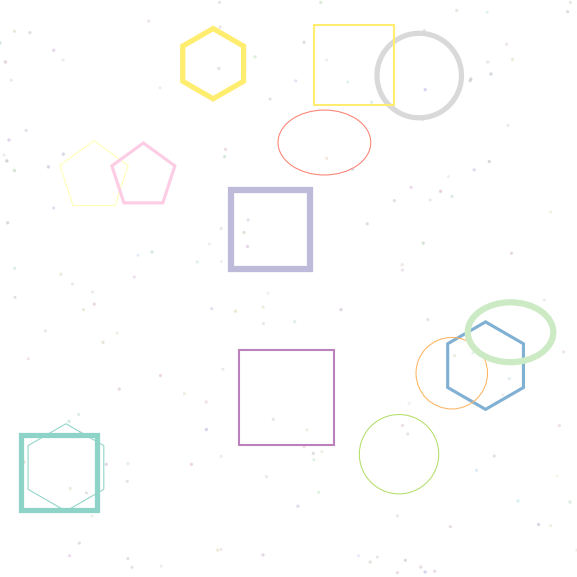[{"shape": "square", "thickness": 2.5, "radius": 0.33, "center": [0.103, 0.181]}, {"shape": "hexagon", "thickness": 0.5, "radius": 0.38, "center": [0.114, 0.19]}, {"shape": "pentagon", "thickness": 0.5, "radius": 0.31, "center": [0.163, 0.693]}, {"shape": "square", "thickness": 3, "radius": 0.34, "center": [0.468, 0.602]}, {"shape": "oval", "thickness": 0.5, "radius": 0.4, "center": [0.562, 0.752]}, {"shape": "hexagon", "thickness": 1.5, "radius": 0.38, "center": [0.841, 0.366]}, {"shape": "circle", "thickness": 0.5, "radius": 0.31, "center": [0.782, 0.353]}, {"shape": "circle", "thickness": 0.5, "radius": 0.34, "center": [0.691, 0.213]}, {"shape": "pentagon", "thickness": 1.5, "radius": 0.29, "center": [0.248, 0.694]}, {"shape": "circle", "thickness": 2.5, "radius": 0.37, "center": [0.726, 0.868]}, {"shape": "square", "thickness": 1, "radius": 0.41, "center": [0.496, 0.311]}, {"shape": "oval", "thickness": 3, "radius": 0.37, "center": [0.884, 0.424]}, {"shape": "square", "thickness": 1, "radius": 0.35, "center": [0.613, 0.887]}, {"shape": "hexagon", "thickness": 2.5, "radius": 0.3, "center": [0.369, 0.889]}]